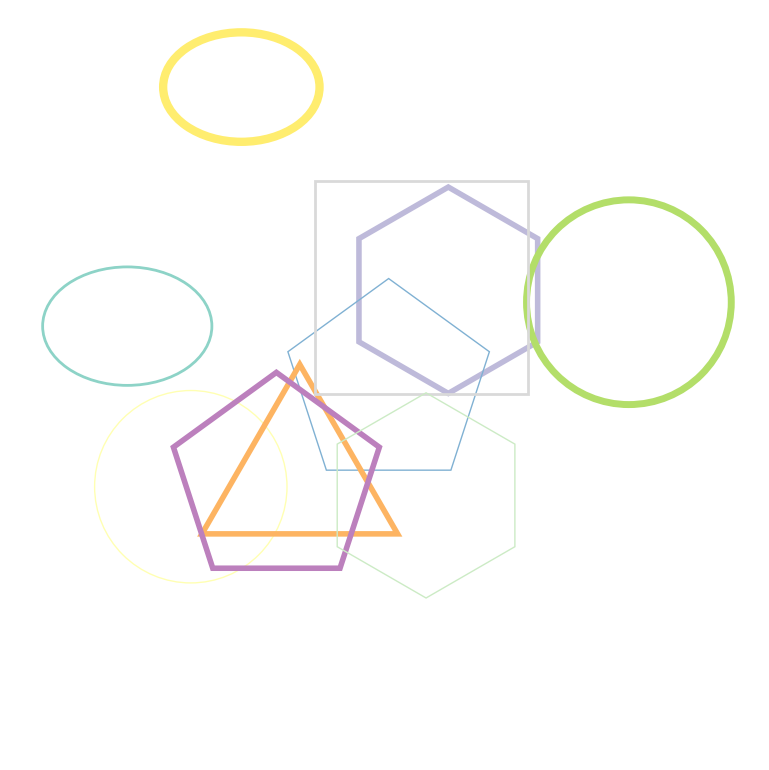[{"shape": "oval", "thickness": 1, "radius": 0.55, "center": [0.165, 0.576]}, {"shape": "circle", "thickness": 0.5, "radius": 0.62, "center": [0.248, 0.368]}, {"shape": "hexagon", "thickness": 2, "radius": 0.67, "center": [0.582, 0.623]}, {"shape": "pentagon", "thickness": 0.5, "radius": 0.69, "center": [0.505, 0.501]}, {"shape": "triangle", "thickness": 2, "radius": 0.73, "center": [0.389, 0.38]}, {"shape": "circle", "thickness": 2.5, "radius": 0.66, "center": [0.817, 0.608]}, {"shape": "square", "thickness": 1, "radius": 0.69, "center": [0.547, 0.626]}, {"shape": "pentagon", "thickness": 2, "radius": 0.7, "center": [0.359, 0.376]}, {"shape": "hexagon", "thickness": 0.5, "radius": 0.67, "center": [0.553, 0.357]}, {"shape": "oval", "thickness": 3, "radius": 0.51, "center": [0.313, 0.887]}]